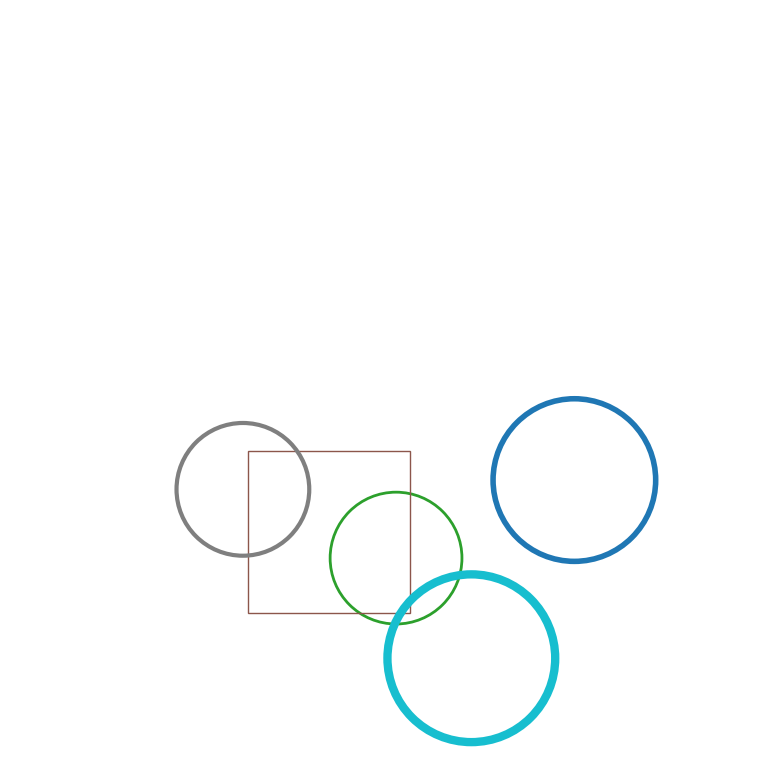[{"shape": "circle", "thickness": 2, "radius": 0.53, "center": [0.746, 0.377]}, {"shape": "circle", "thickness": 1, "radius": 0.43, "center": [0.514, 0.275]}, {"shape": "square", "thickness": 0.5, "radius": 0.52, "center": [0.427, 0.309]}, {"shape": "circle", "thickness": 1.5, "radius": 0.43, "center": [0.315, 0.364]}, {"shape": "circle", "thickness": 3, "radius": 0.54, "center": [0.612, 0.145]}]